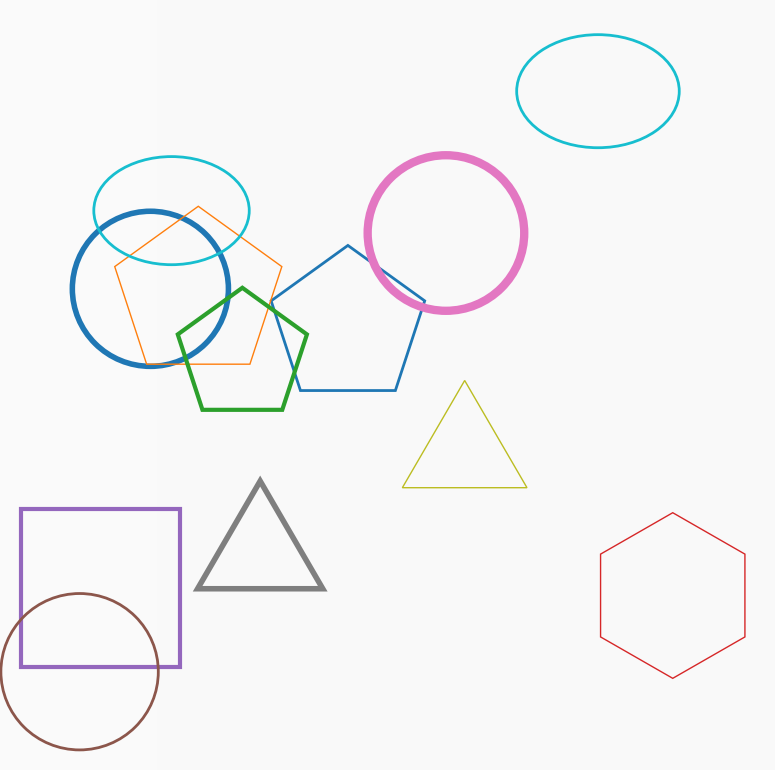[{"shape": "circle", "thickness": 2, "radius": 0.5, "center": [0.194, 0.625]}, {"shape": "pentagon", "thickness": 1, "radius": 0.52, "center": [0.449, 0.577]}, {"shape": "pentagon", "thickness": 0.5, "radius": 0.57, "center": [0.256, 0.619]}, {"shape": "pentagon", "thickness": 1.5, "radius": 0.44, "center": [0.313, 0.539]}, {"shape": "hexagon", "thickness": 0.5, "radius": 0.54, "center": [0.868, 0.227]}, {"shape": "square", "thickness": 1.5, "radius": 0.51, "center": [0.129, 0.237]}, {"shape": "circle", "thickness": 1, "radius": 0.51, "center": [0.103, 0.128]}, {"shape": "circle", "thickness": 3, "radius": 0.51, "center": [0.575, 0.697]}, {"shape": "triangle", "thickness": 2, "radius": 0.47, "center": [0.336, 0.282]}, {"shape": "triangle", "thickness": 0.5, "radius": 0.46, "center": [0.6, 0.413]}, {"shape": "oval", "thickness": 1, "radius": 0.5, "center": [0.221, 0.726]}, {"shape": "oval", "thickness": 1, "radius": 0.52, "center": [0.772, 0.882]}]